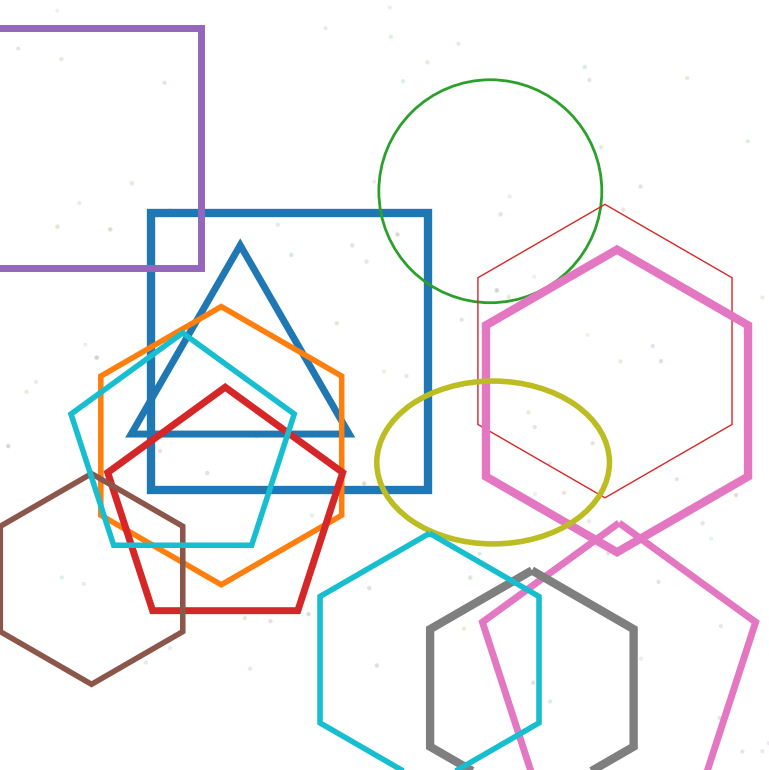[{"shape": "square", "thickness": 3, "radius": 0.9, "center": [0.376, 0.543]}, {"shape": "triangle", "thickness": 2.5, "radius": 0.82, "center": [0.312, 0.518]}, {"shape": "hexagon", "thickness": 2, "radius": 0.9, "center": [0.287, 0.421]}, {"shape": "circle", "thickness": 1, "radius": 0.72, "center": [0.637, 0.752]}, {"shape": "pentagon", "thickness": 2.5, "radius": 0.8, "center": [0.292, 0.337]}, {"shape": "hexagon", "thickness": 0.5, "radius": 0.95, "center": [0.786, 0.544]}, {"shape": "square", "thickness": 2.5, "radius": 0.78, "center": [0.105, 0.808]}, {"shape": "hexagon", "thickness": 2, "radius": 0.68, "center": [0.119, 0.248]}, {"shape": "pentagon", "thickness": 2.5, "radius": 0.93, "center": [0.804, 0.134]}, {"shape": "hexagon", "thickness": 3, "radius": 0.98, "center": [0.801, 0.479]}, {"shape": "hexagon", "thickness": 3, "radius": 0.76, "center": [0.691, 0.107]}, {"shape": "oval", "thickness": 2, "radius": 0.76, "center": [0.64, 0.399]}, {"shape": "hexagon", "thickness": 2, "radius": 0.82, "center": [0.558, 0.143]}, {"shape": "pentagon", "thickness": 2, "radius": 0.76, "center": [0.237, 0.415]}]